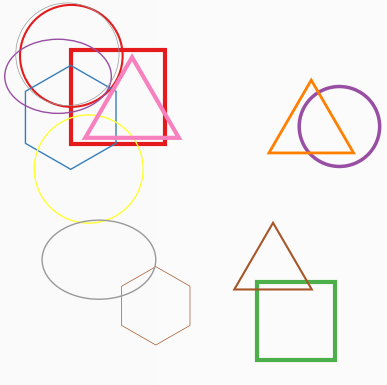[{"shape": "circle", "thickness": 1.5, "radius": 0.66, "center": [0.184, 0.855]}, {"shape": "square", "thickness": 3, "radius": 0.61, "center": [0.305, 0.748]}, {"shape": "hexagon", "thickness": 1, "radius": 0.67, "center": [0.183, 0.695]}, {"shape": "square", "thickness": 3, "radius": 0.51, "center": [0.764, 0.166]}, {"shape": "oval", "thickness": 1, "radius": 0.69, "center": [0.15, 0.802]}, {"shape": "circle", "thickness": 2.5, "radius": 0.52, "center": [0.876, 0.671]}, {"shape": "triangle", "thickness": 2, "radius": 0.63, "center": [0.803, 0.666]}, {"shape": "circle", "thickness": 1, "radius": 0.7, "center": [0.229, 0.561]}, {"shape": "triangle", "thickness": 1.5, "radius": 0.58, "center": [0.705, 0.306]}, {"shape": "hexagon", "thickness": 0.5, "radius": 0.51, "center": [0.402, 0.206]}, {"shape": "triangle", "thickness": 3, "radius": 0.7, "center": [0.341, 0.712]}, {"shape": "oval", "thickness": 1, "radius": 0.73, "center": [0.255, 0.325]}, {"shape": "circle", "thickness": 0.5, "radius": 0.67, "center": [0.174, 0.859]}]